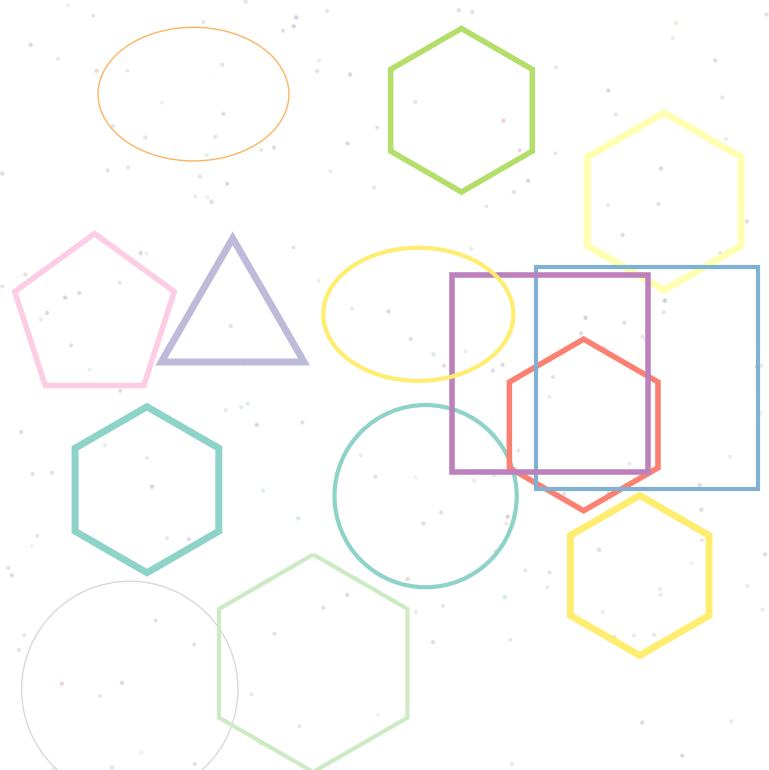[{"shape": "circle", "thickness": 1.5, "radius": 0.59, "center": [0.553, 0.356]}, {"shape": "hexagon", "thickness": 2.5, "radius": 0.54, "center": [0.191, 0.364]}, {"shape": "hexagon", "thickness": 2.5, "radius": 0.58, "center": [0.863, 0.738]}, {"shape": "triangle", "thickness": 2.5, "radius": 0.54, "center": [0.302, 0.583]}, {"shape": "hexagon", "thickness": 2, "radius": 0.56, "center": [0.758, 0.448]}, {"shape": "square", "thickness": 1.5, "radius": 0.72, "center": [0.841, 0.509]}, {"shape": "oval", "thickness": 0.5, "radius": 0.62, "center": [0.251, 0.878]}, {"shape": "hexagon", "thickness": 2, "radius": 0.53, "center": [0.599, 0.857]}, {"shape": "pentagon", "thickness": 2, "radius": 0.54, "center": [0.123, 0.588]}, {"shape": "circle", "thickness": 0.5, "radius": 0.7, "center": [0.169, 0.105]}, {"shape": "square", "thickness": 2, "radius": 0.64, "center": [0.714, 0.515]}, {"shape": "hexagon", "thickness": 1.5, "radius": 0.71, "center": [0.407, 0.139]}, {"shape": "hexagon", "thickness": 2.5, "radius": 0.52, "center": [0.831, 0.253]}, {"shape": "oval", "thickness": 1.5, "radius": 0.62, "center": [0.543, 0.592]}]